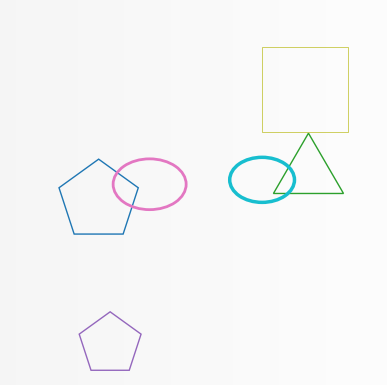[{"shape": "pentagon", "thickness": 1, "radius": 0.54, "center": [0.255, 0.479]}, {"shape": "triangle", "thickness": 1, "radius": 0.52, "center": [0.796, 0.55]}, {"shape": "pentagon", "thickness": 1, "radius": 0.42, "center": [0.284, 0.106]}, {"shape": "oval", "thickness": 2, "radius": 0.47, "center": [0.386, 0.521]}, {"shape": "square", "thickness": 0.5, "radius": 0.55, "center": [0.787, 0.767]}, {"shape": "oval", "thickness": 2.5, "radius": 0.42, "center": [0.676, 0.533]}]